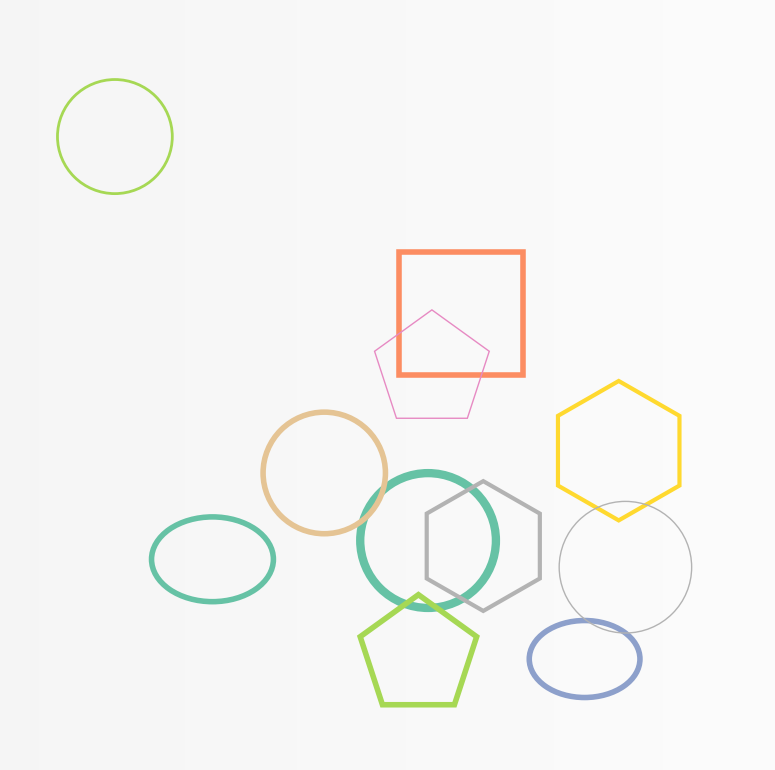[{"shape": "oval", "thickness": 2, "radius": 0.39, "center": [0.274, 0.274]}, {"shape": "circle", "thickness": 3, "radius": 0.44, "center": [0.552, 0.298]}, {"shape": "square", "thickness": 2, "radius": 0.4, "center": [0.595, 0.593]}, {"shape": "oval", "thickness": 2, "radius": 0.36, "center": [0.754, 0.144]}, {"shape": "pentagon", "thickness": 0.5, "radius": 0.39, "center": [0.557, 0.52]}, {"shape": "circle", "thickness": 1, "radius": 0.37, "center": [0.148, 0.823]}, {"shape": "pentagon", "thickness": 2, "radius": 0.4, "center": [0.54, 0.149]}, {"shape": "hexagon", "thickness": 1.5, "radius": 0.45, "center": [0.798, 0.415]}, {"shape": "circle", "thickness": 2, "radius": 0.39, "center": [0.418, 0.386]}, {"shape": "hexagon", "thickness": 1.5, "radius": 0.42, "center": [0.624, 0.291]}, {"shape": "circle", "thickness": 0.5, "radius": 0.43, "center": [0.807, 0.263]}]